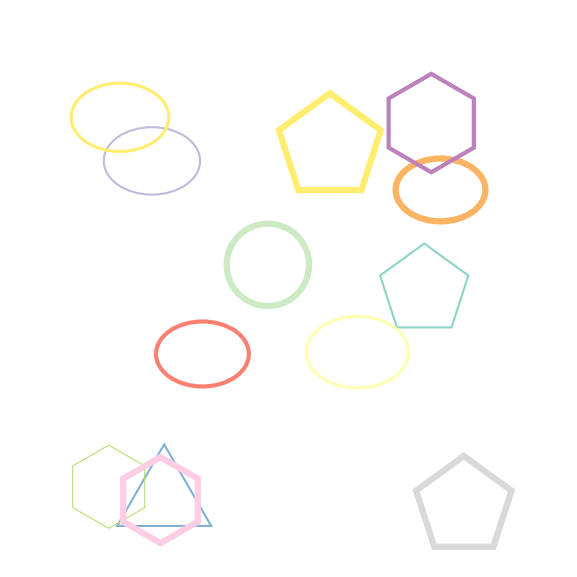[{"shape": "pentagon", "thickness": 1, "radius": 0.4, "center": [0.735, 0.497]}, {"shape": "oval", "thickness": 1.5, "radius": 0.44, "center": [0.619, 0.389]}, {"shape": "oval", "thickness": 1, "radius": 0.42, "center": [0.263, 0.721]}, {"shape": "oval", "thickness": 2, "radius": 0.4, "center": [0.351, 0.386]}, {"shape": "triangle", "thickness": 1, "radius": 0.47, "center": [0.284, 0.135]}, {"shape": "oval", "thickness": 3, "radius": 0.39, "center": [0.763, 0.67]}, {"shape": "hexagon", "thickness": 0.5, "radius": 0.36, "center": [0.188, 0.156]}, {"shape": "hexagon", "thickness": 3, "radius": 0.37, "center": [0.278, 0.133]}, {"shape": "pentagon", "thickness": 3, "radius": 0.43, "center": [0.803, 0.123]}, {"shape": "hexagon", "thickness": 2, "radius": 0.43, "center": [0.747, 0.786]}, {"shape": "circle", "thickness": 3, "radius": 0.36, "center": [0.464, 0.541]}, {"shape": "pentagon", "thickness": 3, "radius": 0.46, "center": [0.571, 0.745]}, {"shape": "oval", "thickness": 1.5, "radius": 0.42, "center": [0.208, 0.796]}]